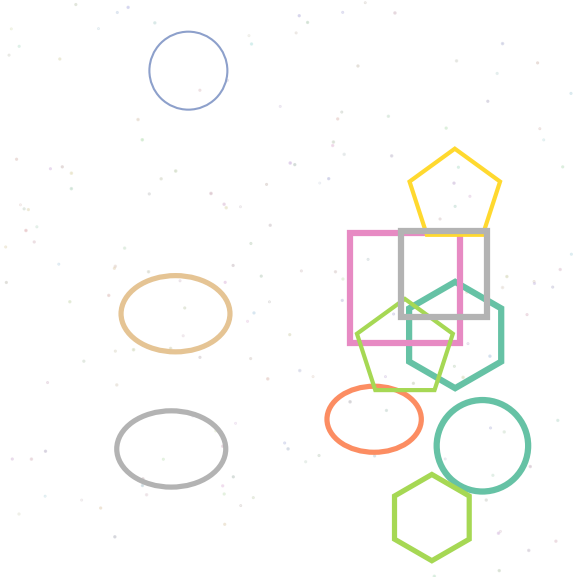[{"shape": "circle", "thickness": 3, "radius": 0.4, "center": [0.835, 0.227]}, {"shape": "hexagon", "thickness": 3, "radius": 0.46, "center": [0.788, 0.419]}, {"shape": "oval", "thickness": 2.5, "radius": 0.41, "center": [0.648, 0.273]}, {"shape": "circle", "thickness": 1, "radius": 0.34, "center": [0.326, 0.877]}, {"shape": "square", "thickness": 3, "radius": 0.47, "center": [0.701, 0.501]}, {"shape": "hexagon", "thickness": 2.5, "radius": 0.37, "center": [0.748, 0.103]}, {"shape": "pentagon", "thickness": 2, "radius": 0.44, "center": [0.701, 0.394]}, {"shape": "pentagon", "thickness": 2, "radius": 0.41, "center": [0.788, 0.659]}, {"shape": "oval", "thickness": 2.5, "radius": 0.47, "center": [0.304, 0.456]}, {"shape": "square", "thickness": 3, "radius": 0.37, "center": [0.769, 0.524]}, {"shape": "oval", "thickness": 2.5, "radius": 0.47, "center": [0.297, 0.222]}]